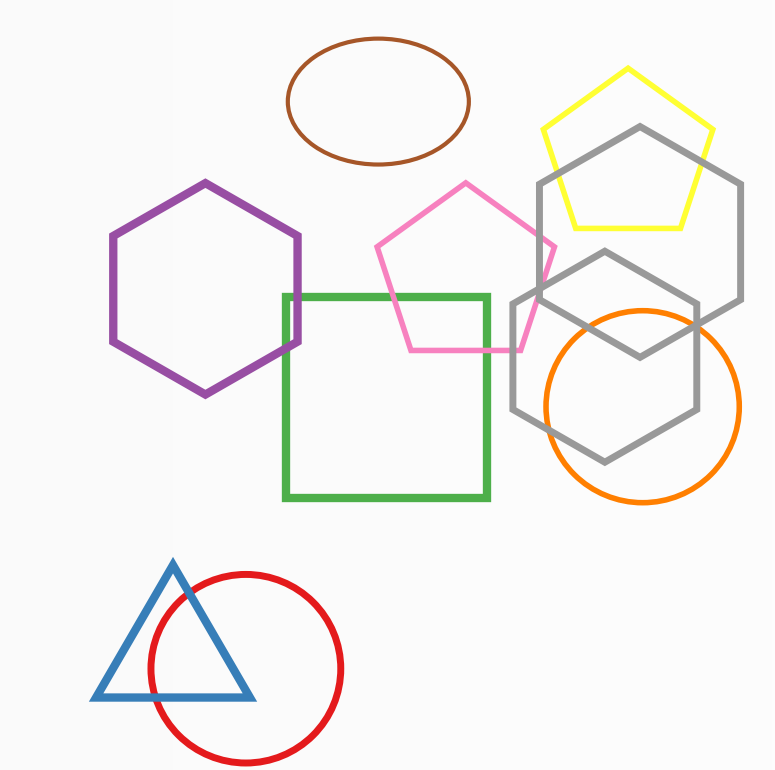[{"shape": "circle", "thickness": 2.5, "radius": 0.61, "center": [0.317, 0.132]}, {"shape": "triangle", "thickness": 3, "radius": 0.57, "center": [0.223, 0.151]}, {"shape": "square", "thickness": 3, "radius": 0.65, "center": [0.499, 0.484]}, {"shape": "hexagon", "thickness": 3, "radius": 0.69, "center": [0.265, 0.625]}, {"shape": "circle", "thickness": 2, "radius": 0.62, "center": [0.829, 0.472]}, {"shape": "pentagon", "thickness": 2, "radius": 0.58, "center": [0.81, 0.796]}, {"shape": "oval", "thickness": 1.5, "radius": 0.58, "center": [0.488, 0.868]}, {"shape": "pentagon", "thickness": 2, "radius": 0.6, "center": [0.601, 0.642]}, {"shape": "hexagon", "thickness": 2.5, "radius": 0.75, "center": [0.826, 0.686]}, {"shape": "hexagon", "thickness": 2.5, "radius": 0.69, "center": [0.78, 0.537]}]